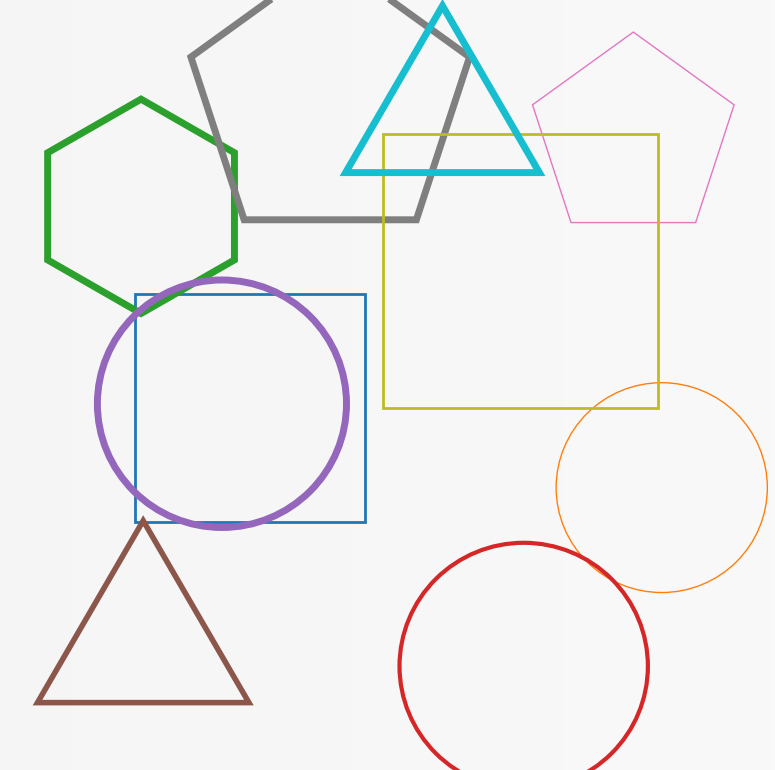[{"shape": "square", "thickness": 1, "radius": 0.74, "center": [0.322, 0.47]}, {"shape": "circle", "thickness": 0.5, "radius": 0.68, "center": [0.854, 0.367]}, {"shape": "hexagon", "thickness": 2.5, "radius": 0.7, "center": [0.182, 0.732]}, {"shape": "circle", "thickness": 1.5, "radius": 0.8, "center": [0.676, 0.135]}, {"shape": "circle", "thickness": 2.5, "radius": 0.8, "center": [0.286, 0.476]}, {"shape": "triangle", "thickness": 2, "radius": 0.79, "center": [0.185, 0.166]}, {"shape": "pentagon", "thickness": 0.5, "radius": 0.68, "center": [0.817, 0.822]}, {"shape": "pentagon", "thickness": 2.5, "radius": 0.95, "center": [0.426, 0.867]}, {"shape": "square", "thickness": 1, "radius": 0.89, "center": [0.672, 0.648]}, {"shape": "triangle", "thickness": 2.5, "radius": 0.72, "center": [0.571, 0.848]}]